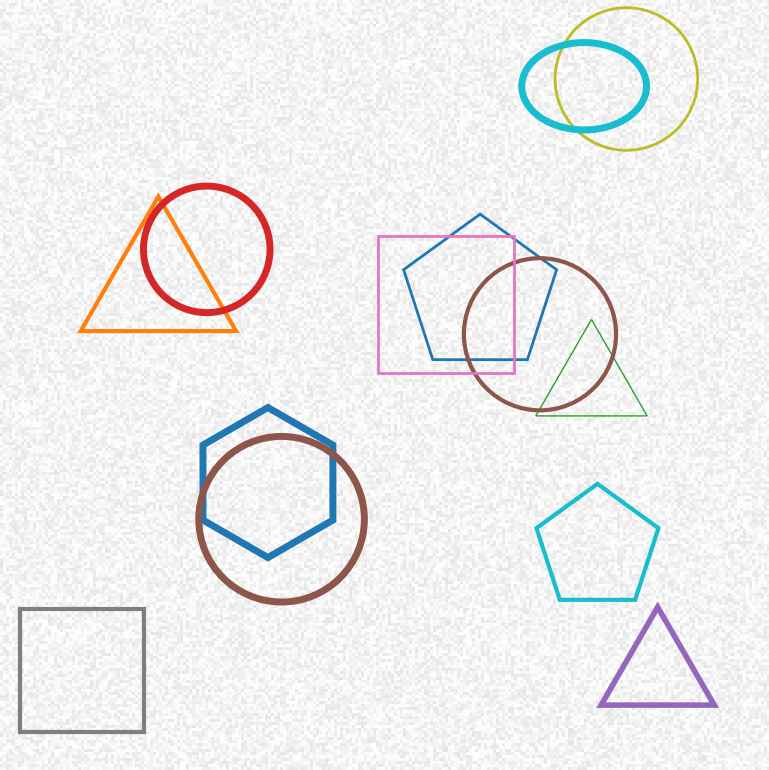[{"shape": "pentagon", "thickness": 1, "radius": 0.52, "center": [0.624, 0.617]}, {"shape": "hexagon", "thickness": 2.5, "radius": 0.49, "center": [0.348, 0.373]}, {"shape": "triangle", "thickness": 1.5, "radius": 0.58, "center": [0.206, 0.628]}, {"shape": "triangle", "thickness": 0.5, "radius": 0.42, "center": [0.768, 0.502]}, {"shape": "circle", "thickness": 2.5, "radius": 0.41, "center": [0.269, 0.676]}, {"shape": "triangle", "thickness": 2, "radius": 0.42, "center": [0.854, 0.127]}, {"shape": "circle", "thickness": 2.5, "radius": 0.54, "center": [0.366, 0.326]}, {"shape": "circle", "thickness": 1.5, "radius": 0.49, "center": [0.701, 0.566]}, {"shape": "square", "thickness": 1, "radius": 0.44, "center": [0.579, 0.605]}, {"shape": "square", "thickness": 1.5, "radius": 0.4, "center": [0.107, 0.129]}, {"shape": "circle", "thickness": 1, "radius": 0.46, "center": [0.813, 0.897]}, {"shape": "pentagon", "thickness": 1.5, "radius": 0.42, "center": [0.776, 0.288]}, {"shape": "oval", "thickness": 2.5, "radius": 0.41, "center": [0.759, 0.888]}]